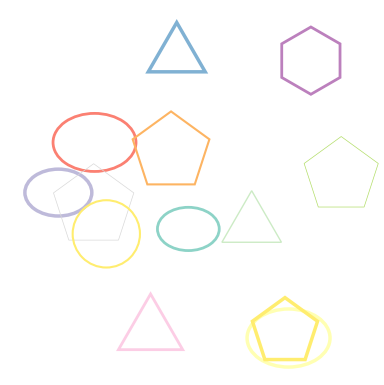[{"shape": "oval", "thickness": 2, "radius": 0.4, "center": [0.489, 0.405]}, {"shape": "oval", "thickness": 2.5, "radius": 0.54, "center": [0.749, 0.122]}, {"shape": "oval", "thickness": 2.5, "radius": 0.43, "center": [0.152, 0.5]}, {"shape": "oval", "thickness": 2, "radius": 0.54, "center": [0.246, 0.63]}, {"shape": "triangle", "thickness": 2.5, "radius": 0.43, "center": [0.459, 0.856]}, {"shape": "pentagon", "thickness": 1.5, "radius": 0.52, "center": [0.444, 0.606]}, {"shape": "pentagon", "thickness": 0.5, "radius": 0.51, "center": [0.886, 0.544]}, {"shape": "triangle", "thickness": 2, "radius": 0.48, "center": [0.391, 0.14]}, {"shape": "pentagon", "thickness": 0.5, "radius": 0.55, "center": [0.243, 0.465]}, {"shape": "hexagon", "thickness": 2, "radius": 0.44, "center": [0.807, 0.842]}, {"shape": "triangle", "thickness": 1, "radius": 0.45, "center": [0.654, 0.415]}, {"shape": "circle", "thickness": 1.5, "radius": 0.44, "center": [0.276, 0.393]}, {"shape": "pentagon", "thickness": 2.5, "radius": 0.44, "center": [0.74, 0.138]}]